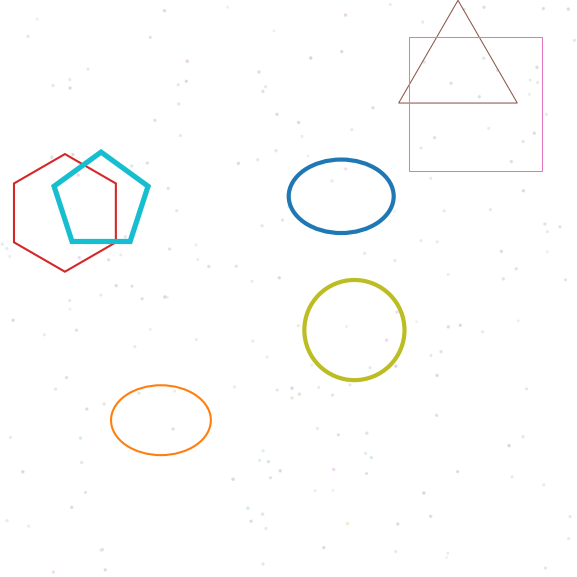[{"shape": "oval", "thickness": 2, "radius": 0.45, "center": [0.591, 0.659]}, {"shape": "oval", "thickness": 1, "radius": 0.43, "center": [0.279, 0.272]}, {"shape": "hexagon", "thickness": 1, "radius": 0.51, "center": [0.112, 0.631]}, {"shape": "triangle", "thickness": 0.5, "radius": 0.59, "center": [0.793, 0.88]}, {"shape": "square", "thickness": 0.5, "radius": 0.58, "center": [0.823, 0.819]}, {"shape": "circle", "thickness": 2, "radius": 0.43, "center": [0.614, 0.428]}, {"shape": "pentagon", "thickness": 2.5, "radius": 0.43, "center": [0.175, 0.65]}]